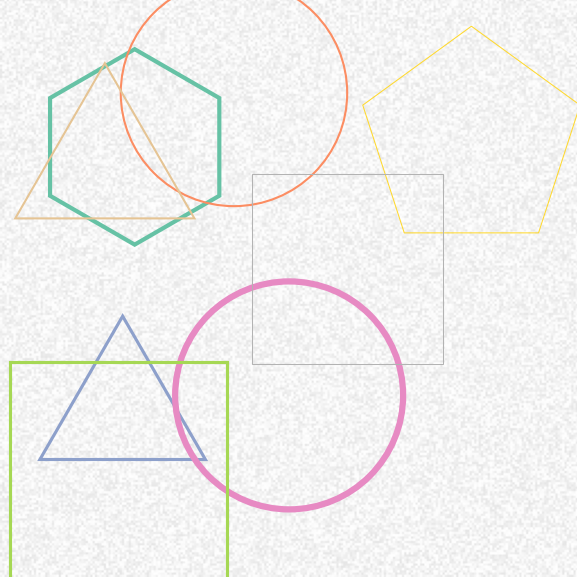[{"shape": "hexagon", "thickness": 2, "radius": 0.85, "center": [0.233, 0.745]}, {"shape": "circle", "thickness": 1, "radius": 0.98, "center": [0.405, 0.838]}, {"shape": "triangle", "thickness": 1.5, "radius": 0.83, "center": [0.212, 0.286]}, {"shape": "circle", "thickness": 3, "radius": 0.99, "center": [0.501, 0.314]}, {"shape": "square", "thickness": 1.5, "radius": 0.94, "center": [0.205, 0.185]}, {"shape": "pentagon", "thickness": 0.5, "radius": 0.99, "center": [0.816, 0.756]}, {"shape": "triangle", "thickness": 1, "radius": 0.9, "center": [0.182, 0.711]}, {"shape": "square", "thickness": 0.5, "radius": 0.82, "center": [0.602, 0.534]}]